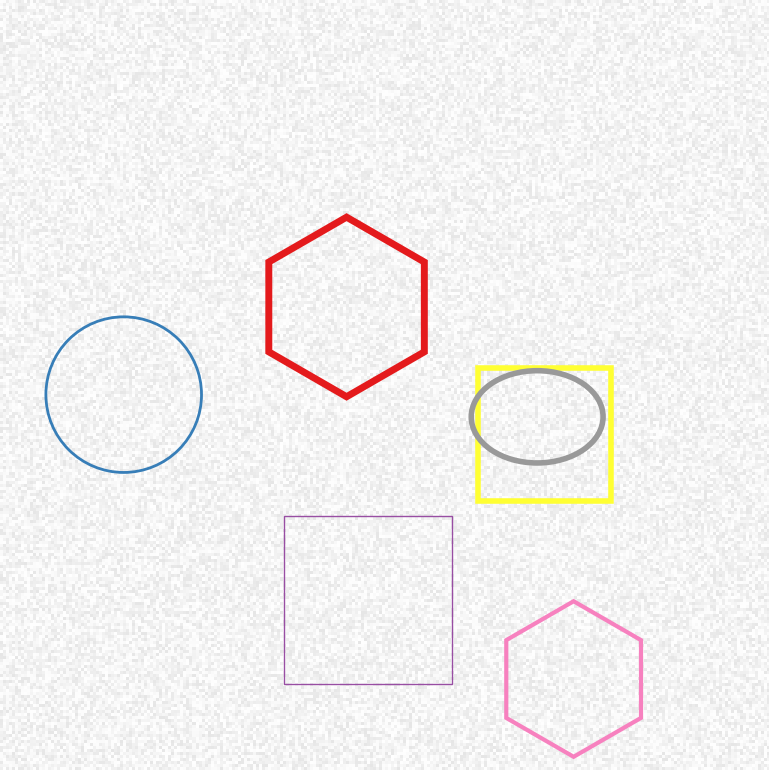[{"shape": "hexagon", "thickness": 2.5, "radius": 0.58, "center": [0.45, 0.601]}, {"shape": "circle", "thickness": 1, "radius": 0.51, "center": [0.161, 0.487]}, {"shape": "square", "thickness": 0.5, "radius": 0.55, "center": [0.478, 0.221]}, {"shape": "square", "thickness": 2, "radius": 0.43, "center": [0.707, 0.436]}, {"shape": "hexagon", "thickness": 1.5, "radius": 0.51, "center": [0.745, 0.118]}, {"shape": "oval", "thickness": 2, "radius": 0.43, "center": [0.698, 0.459]}]